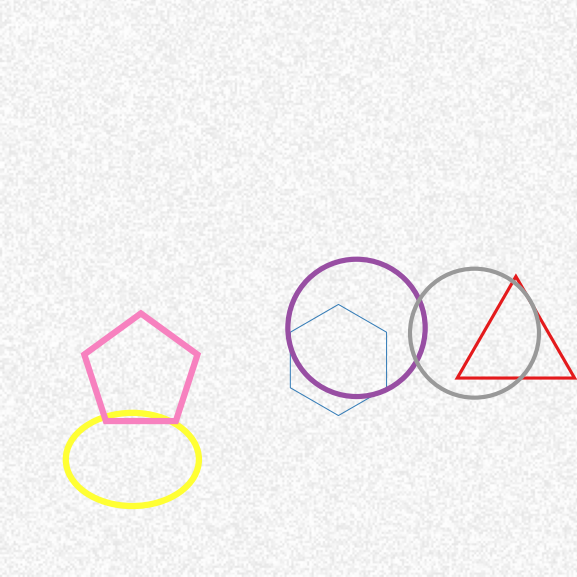[{"shape": "triangle", "thickness": 1.5, "radius": 0.59, "center": [0.893, 0.403]}, {"shape": "hexagon", "thickness": 0.5, "radius": 0.48, "center": [0.586, 0.376]}, {"shape": "circle", "thickness": 2.5, "radius": 0.59, "center": [0.617, 0.431]}, {"shape": "oval", "thickness": 3, "radius": 0.58, "center": [0.229, 0.204]}, {"shape": "pentagon", "thickness": 3, "radius": 0.52, "center": [0.244, 0.353]}, {"shape": "circle", "thickness": 2, "radius": 0.56, "center": [0.822, 0.422]}]